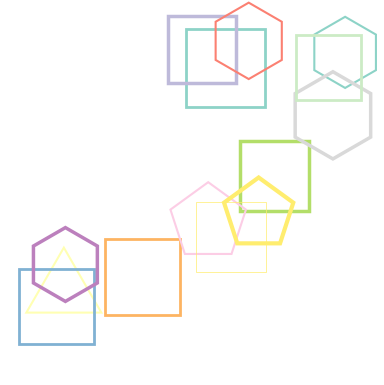[{"shape": "square", "thickness": 2, "radius": 0.51, "center": [0.585, 0.823]}, {"shape": "hexagon", "thickness": 1.5, "radius": 0.46, "center": [0.896, 0.864]}, {"shape": "triangle", "thickness": 1.5, "radius": 0.56, "center": [0.166, 0.244]}, {"shape": "square", "thickness": 2.5, "radius": 0.44, "center": [0.525, 0.871]}, {"shape": "hexagon", "thickness": 1.5, "radius": 0.5, "center": [0.646, 0.894]}, {"shape": "square", "thickness": 2, "radius": 0.49, "center": [0.147, 0.204]}, {"shape": "square", "thickness": 2, "radius": 0.49, "center": [0.37, 0.28]}, {"shape": "square", "thickness": 2.5, "radius": 0.45, "center": [0.713, 0.543]}, {"shape": "pentagon", "thickness": 1.5, "radius": 0.52, "center": [0.541, 0.424]}, {"shape": "hexagon", "thickness": 2.5, "radius": 0.57, "center": [0.865, 0.7]}, {"shape": "hexagon", "thickness": 2.5, "radius": 0.48, "center": [0.17, 0.313]}, {"shape": "square", "thickness": 2, "radius": 0.42, "center": [0.853, 0.825]}, {"shape": "pentagon", "thickness": 3, "radius": 0.47, "center": [0.672, 0.444]}, {"shape": "square", "thickness": 0.5, "radius": 0.45, "center": [0.599, 0.384]}]